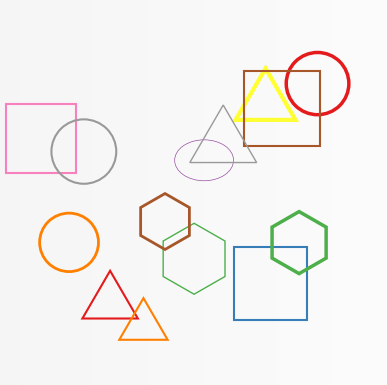[{"shape": "circle", "thickness": 2.5, "radius": 0.4, "center": [0.819, 0.783]}, {"shape": "triangle", "thickness": 1.5, "radius": 0.41, "center": [0.284, 0.214]}, {"shape": "square", "thickness": 1.5, "radius": 0.47, "center": [0.698, 0.265]}, {"shape": "hexagon", "thickness": 2.5, "radius": 0.4, "center": [0.772, 0.37]}, {"shape": "hexagon", "thickness": 1, "radius": 0.46, "center": [0.501, 0.328]}, {"shape": "oval", "thickness": 0.5, "radius": 0.38, "center": [0.527, 0.584]}, {"shape": "circle", "thickness": 2, "radius": 0.38, "center": [0.178, 0.37]}, {"shape": "triangle", "thickness": 1.5, "radius": 0.36, "center": [0.37, 0.154]}, {"shape": "triangle", "thickness": 3, "radius": 0.45, "center": [0.685, 0.733]}, {"shape": "hexagon", "thickness": 2, "radius": 0.36, "center": [0.426, 0.425]}, {"shape": "square", "thickness": 1.5, "radius": 0.49, "center": [0.728, 0.719]}, {"shape": "square", "thickness": 1.5, "radius": 0.45, "center": [0.106, 0.641]}, {"shape": "triangle", "thickness": 1, "radius": 0.5, "center": [0.576, 0.628]}, {"shape": "circle", "thickness": 1.5, "radius": 0.42, "center": [0.216, 0.606]}]